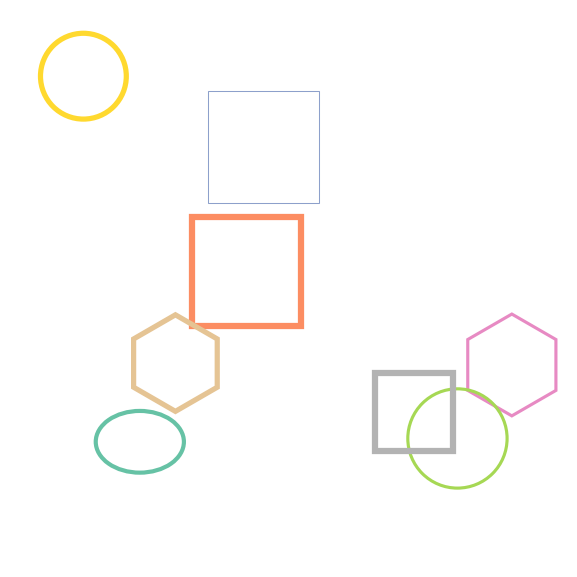[{"shape": "oval", "thickness": 2, "radius": 0.38, "center": [0.242, 0.234]}, {"shape": "square", "thickness": 3, "radius": 0.47, "center": [0.427, 0.529]}, {"shape": "square", "thickness": 0.5, "radius": 0.48, "center": [0.457, 0.745]}, {"shape": "hexagon", "thickness": 1.5, "radius": 0.44, "center": [0.886, 0.367]}, {"shape": "circle", "thickness": 1.5, "radius": 0.43, "center": [0.792, 0.24]}, {"shape": "circle", "thickness": 2.5, "radius": 0.37, "center": [0.144, 0.867]}, {"shape": "hexagon", "thickness": 2.5, "radius": 0.42, "center": [0.304, 0.37]}, {"shape": "square", "thickness": 3, "radius": 0.34, "center": [0.717, 0.286]}]